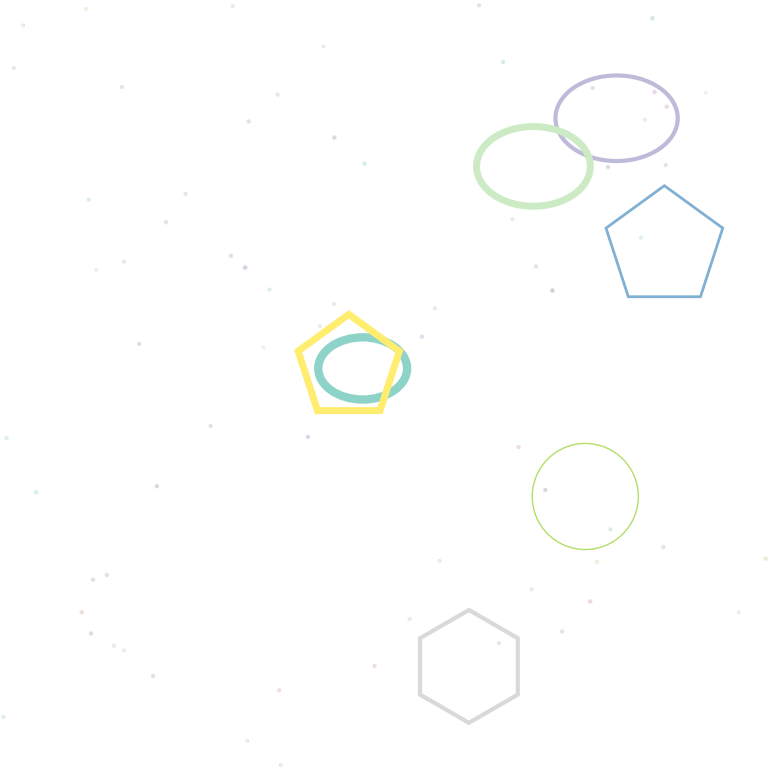[{"shape": "oval", "thickness": 3, "radius": 0.29, "center": [0.471, 0.522]}, {"shape": "oval", "thickness": 1.5, "radius": 0.4, "center": [0.801, 0.846]}, {"shape": "pentagon", "thickness": 1, "radius": 0.4, "center": [0.863, 0.679]}, {"shape": "circle", "thickness": 0.5, "radius": 0.34, "center": [0.76, 0.355]}, {"shape": "hexagon", "thickness": 1.5, "radius": 0.37, "center": [0.609, 0.135]}, {"shape": "oval", "thickness": 2.5, "radius": 0.37, "center": [0.693, 0.784]}, {"shape": "pentagon", "thickness": 2.5, "radius": 0.35, "center": [0.453, 0.523]}]